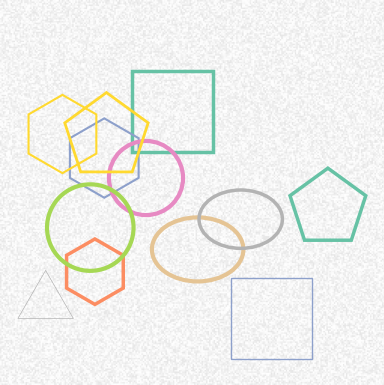[{"shape": "pentagon", "thickness": 2.5, "radius": 0.52, "center": [0.852, 0.46]}, {"shape": "square", "thickness": 2.5, "radius": 0.52, "center": [0.448, 0.711]}, {"shape": "hexagon", "thickness": 2.5, "radius": 0.43, "center": [0.247, 0.294]}, {"shape": "square", "thickness": 1, "radius": 0.52, "center": [0.705, 0.172]}, {"shape": "hexagon", "thickness": 1.5, "radius": 0.52, "center": [0.271, 0.589]}, {"shape": "circle", "thickness": 3, "radius": 0.48, "center": [0.379, 0.538]}, {"shape": "circle", "thickness": 3, "radius": 0.56, "center": [0.234, 0.409]}, {"shape": "hexagon", "thickness": 1.5, "radius": 0.51, "center": [0.162, 0.652]}, {"shape": "pentagon", "thickness": 2, "radius": 0.57, "center": [0.277, 0.646]}, {"shape": "oval", "thickness": 3, "radius": 0.59, "center": [0.513, 0.352]}, {"shape": "oval", "thickness": 2.5, "radius": 0.54, "center": [0.625, 0.431]}, {"shape": "triangle", "thickness": 0.5, "radius": 0.42, "center": [0.118, 0.214]}]